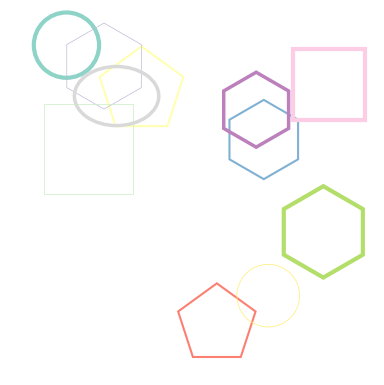[{"shape": "circle", "thickness": 3, "radius": 0.42, "center": [0.173, 0.883]}, {"shape": "pentagon", "thickness": 1.5, "radius": 0.57, "center": [0.368, 0.765]}, {"shape": "hexagon", "thickness": 0.5, "radius": 0.56, "center": [0.27, 0.828]}, {"shape": "pentagon", "thickness": 1.5, "radius": 0.53, "center": [0.563, 0.158]}, {"shape": "hexagon", "thickness": 1.5, "radius": 0.51, "center": [0.685, 0.638]}, {"shape": "hexagon", "thickness": 3, "radius": 0.59, "center": [0.84, 0.398]}, {"shape": "square", "thickness": 3, "radius": 0.46, "center": [0.855, 0.78]}, {"shape": "oval", "thickness": 2.5, "radius": 0.55, "center": [0.303, 0.75]}, {"shape": "hexagon", "thickness": 2.5, "radius": 0.49, "center": [0.665, 0.715]}, {"shape": "square", "thickness": 0.5, "radius": 0.58, "center": [0.229, 0.613]}, {"shape": "circle", "thickness": 0.5, "radius": 0.41, "center": [0.697, 0.232]}]